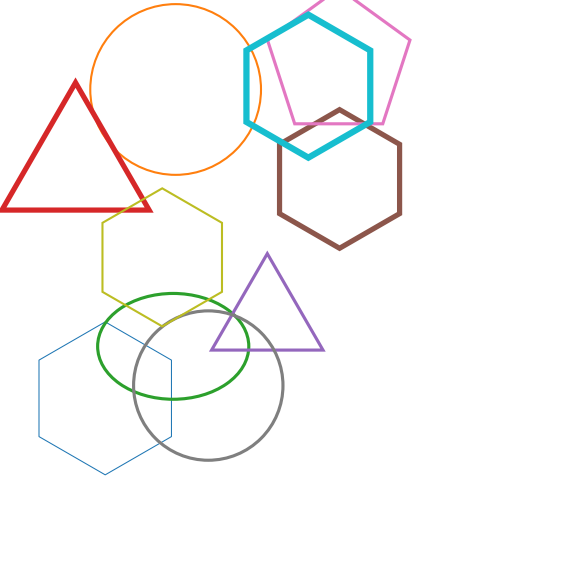[{"shape": "hexagon", "thickness": 0.5, "radius": 0.66, "center": [0.182, 0.309]}, {"shape": "circle", "thickness": 1, "radius": 0.74, "center": [0.304, 0.844]}, {"shape": "oval", "thickness": 1.5, "radius": 0.65, "center": [0.3, 0.399]}, {"shape": "triangle", "thickness": 2.5, "radius": 0.74, "center": [0.131, 0.709]}, {"shape": "triangle", "thickness": 1.5, "radius": 0.56, "center": [0.463, 0.449]}, {"shape": "hexagon", "thickness": 2.5, "radius": 0.6, "center": [0.588, 0.689]}, {"shape": "pentagon", "thickness": 1.5, "radius": 0.65, "center": [0.587, 0.89]}, {"shape": "circle", "thickness": 1.5, "radius": 0.65, "center": [0.361, 0.332]}, {"shape": "hexagon", "thickness": 1, "radius": 0.6, "center": [0.281, 0.554]}, {"shape": "hexagon", "thickness": 3, "radius": 0.62, "center": [0.534, 0.85]}]